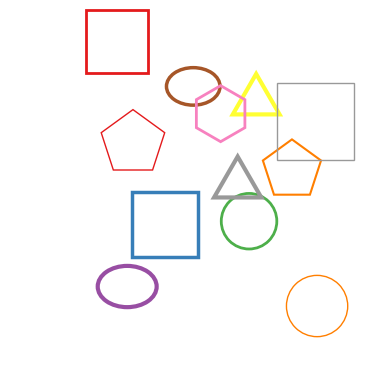[{"shape": "pentagon", "thickness": 1, "radius": 0.43, "center": [0.345, 0.629]}, {"shape": "square", "thickness": 2, "radius": 0.41, "center": [0.304, 0.893]}, {"shape": "square", "thickness": 2.5, "radius": 0.42, "center": [0.428, 0.418]}, {"shape": "circle", "thickness": 2, "radius": 0.36, "center": [0.647, 0.425]}, {"shape": "oval", "thickness": 3, "radius": 0.38, "center": [0.33, 0.256]}, {"shape": "pentagon", "thickness": 1.5, "radius": 0.4, "center": [0.758, 0.559]}, {"shape": "circle", "thickness": 1, "radius": 0.4, "center": [0.824, 0.205]}, {"shape": "triangle", "thickness": 3, "radius": 0.35, "center": [0.665, 0.738]}, {"shape": "oval", "thickness": 2.5, "radius": 0.35, "center": [0.502, 0.776]}, {"shape": "hexagon", "thickness": 2, "radius": 0.36, "center": [0.573, 0.705]}, {"shape": "triangle", "thickness": 3, "radius": 0.35, "center": [0.617, 0.523]}, {"shape": "square", "thickness": 1, "radius": 0.5, "center": [0.819, 0.684]}]